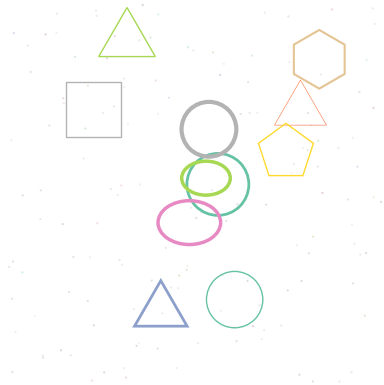[{"shape": "circle", "thickness": 2, "radius": 0.4, "center": [0.566, 0.521]}, {"shape": "circle", "thickness": 1, "radius": 0.37, "center": [0.609, 0.222]}, {"shape": "triangle", "thickness": 0.5, "radius": 0.39, "center": [0.78, 0.714]}, {"shape": "triangle", "thickness": 2, "radius": 0.39, "center": [0.418, 0.192]}, {"shape": "oval", "thickness": 2.5, "radius": 0.41, "center": [0.492, 0.422]}, {"shape": "oval", "thickness": 2.5, "radius": 0.32, "center": [0.535, 0.537]}, {"shape": "triangle", "thickness": 1, "radius": 0.42, "center": [0.33, 0.896]}, {"shape": "pentagon", "thickness": 1, "radius": 0.38, "center": [0.743, 0.605]}, {"shape": "hexagon", "thickness": 1.5, "radius": 0.38, "center": [0.829, 0.846]}, {"shape": "square", "thickness": 1, "radius": 0.36, "center": [0.243, 0.716]}, {"shape": "circle", "thickness": 3, "radius": 0.36, "center": [0.543, 0.664]}]